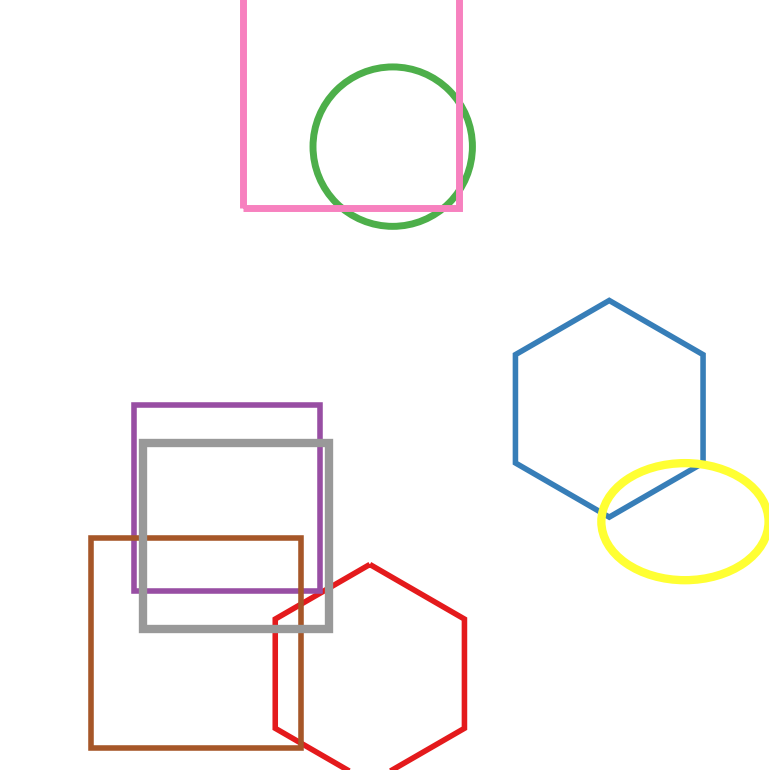[{"shape": "hexagon", "thickness": 2, "radius": 0.71, "center": [0.48, 0.125]}, {"shape": "hexagon", "thickness": 2, "radius": 0.7, "center": [0.791, 0.469]}, {"shape": "circle", "thickness": 2.5, "radius": 0.52, "center": [0.51, 0.81]}, {"shape": "square", "thickness": 2, "radius": 0.6, "center": [0.295, 0.353]}, {"shape": "oval", "thickness": 3, "radius": 0.54, "center": [0.89, 0.323]}, {"shape": "square", "thickness": 2, "radius": 0.68, "center": [0.255, 0.165]}, {"shape": "square", "thickness": 2.5, "radius": 0.7, "center": [0.455, 0.87]}, {"shape": "square", "thickness": 3, "radius": 0.6, "center": [0.307, 0.304]}]